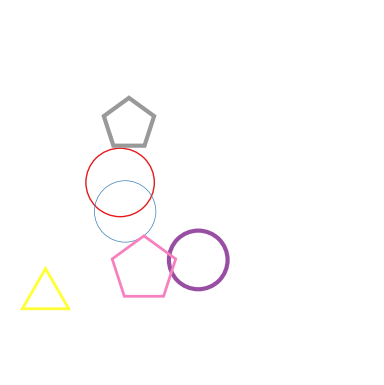[{"shape": "circle", "thickness": 1, "radius": 0.44, "center": [0.312, 0.526]}, {"shape": "circle", "thickness": 0.5, "radius": 0.4, "center": [0.325, 0.451]}, {"shape": "circle", "thickness": 3, "radius": 0.38, "center": [0.515, 0.325]}, {"shape": "triangle", "thickness": 2, "radius": 0.35, "center": [0.118, 0.233]}, {"shape": "pentagon", "thickness": 2, "radius": 0.43, "center": [0.374, 0.301]}, {"shape": "pentagon", "thickness": 3, "radius": 0.34, "center": [0.335, 0.677]}]